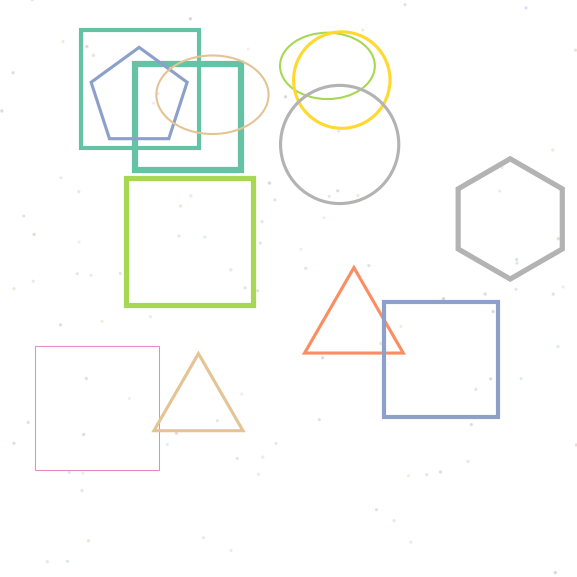[{"shape": "square", "thickness": 2, "radius": 0.51, "center": [0.243, 0.845]}, {"shape": "square", "thickness": 3, "radius": 0.46, "center": [0.325, 0.797]}, {"shape": "triangle", "thickness": 1.5, "radius": 0.49, "center": [0.613, 0.437]}, {"shape": "square", "thickness": 2, "radius": 0.5, "center": [0.763, 0.377]}, {"shape": "pentagon", "thickness": 1.5, "radius": 0.44, "center": [0.241, 0.83]}, {"shape": "square", "thickness": 0.5, "radius": 0.54, "center": [0.167, 0.293]}, {"shape": "square", "thickness": 2.5, "radius": 0.55, "center": [0.328, 0.581]}, {"shape": "oval", "thickness": 1, "radius": 0.41, "center": [0.567, 0.885]}, {"shape": "circle", "thickness": 1.5, "radius": 0.42, "center": [0.592, 0.86]}, {"shape": "triangle", "thickness": 1.5, "radius": 0.44, "center": [0.344, 0.298]}, {"shape": "oval", "thickness": 1, "radius": 0.49, "center": [0.368, 0.835]}, {"shape": "circle", "thickness": 1.5, "radius": 0.51, "center": [0.588, 0.749]}, {"shape": "hexagon", "thickness": 2.5, "radius": 0.52, "center": [0.884, 0.62]}]